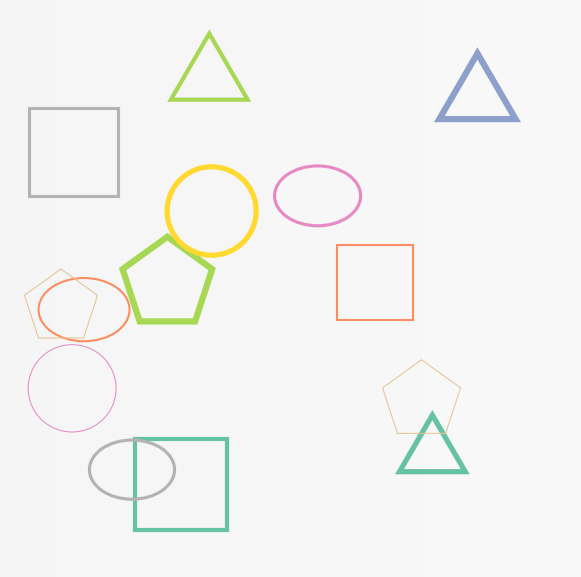[{"shape": "triangle", "thickness": 2.5, "radius": 0.33, "center": [0.744, 0.215]}, {"shape": "square", "thickness": 2, "radius": 0.4, "center": [0.312, 0.16]}, {"shape": "oval", "thickness": 1, "radius": 0.39, "center": [0.145, 0.463]}, {"shape": "square", "thickness": 1, "radius": 0.32, "center": [0.645, 0.509]}, {"shape": "triangle", "thickness": 3, "radius": 0.38, "center": [0.821, 0.831]}, {"shape": "circle", "thickness": 0.5, "radius": 0.38, "center": [0.124, 0.327]}, {"shape": "oval", "thickness": 1.5, "radius": 0.37, "center": [0.546, 0.66]}, {"shape": "triangle", "thickness": 2, "radius": 0.38, "center": [0.36, 0.865]}, {"shape": "pentagon", "thickness": 3, "radius": 0.41, "center": [0.288, 0.508]}, {"shape": "circle", "thickness": 2.5, "radius": 0.38, "center": [0.364, 0.634]}, {"shape": "pentagon", "thickness": 0.5, "radius": 0.35, "center": [0.725, 0.306]}, {"shape": "pentagon", "thickness": 0.5, "radius": 0.33, "center": [0.105, 0.467]}, {"shape": "oval", "thickness": 1.5, "radius": 0.37, "center": [0.227, 0.186]}, {"shape": "square", "thickness": 1.5, "radius": 0.38, "center": [0.126, 0.736]}]